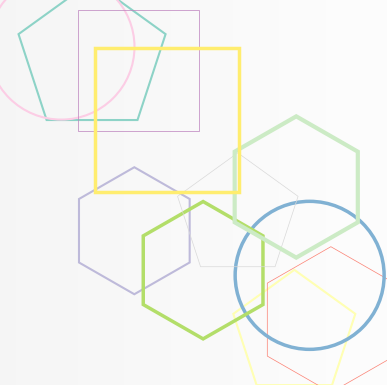[{"shape": "pentagon", "thickness": 1.5, "radius": 1.0, "center": [0.238, 0.85]}, {"shape": "pentagon", "thickness": 1.5, "radius": 0.83, "center": [0.76, 0.134]}, {"shape": "hexagon", "thickness": 1.5, "radius": 0.82, "center": [0.347, 0.401]}, {"shape": "hexagon", "thickness": 0.5, "radius": 0.95, "center": [0.854, 0.17]}, {"shape": "circle", "thickness": 2.5, "radius": 0.96, "center": [0.799, 0.285]}, {"shape": "hexagon", "thickness": 2.5, "radius": 0.89, "center": [0.524, 0.298]}, {"shape": "circle", "thickness": 1.5, "radius": 0.94, "center": [0.158, 0.878]}, {"shape": "pentagon", "thickness": 0.5, "radius": 0.82, "center": [0.614, 0.439]}, {"shape": "square", "thickness": 0.5, "radius": 0.78, "center": [0.356, 0.817]}, {"shape": "hexagon", "thickness": 3, "radius": 0.92, "center": [0.764, 0.514]}, {"shape": "square", "thickness": 2.5, "radius": 0.93, "center": [0.431, 0.689]}]